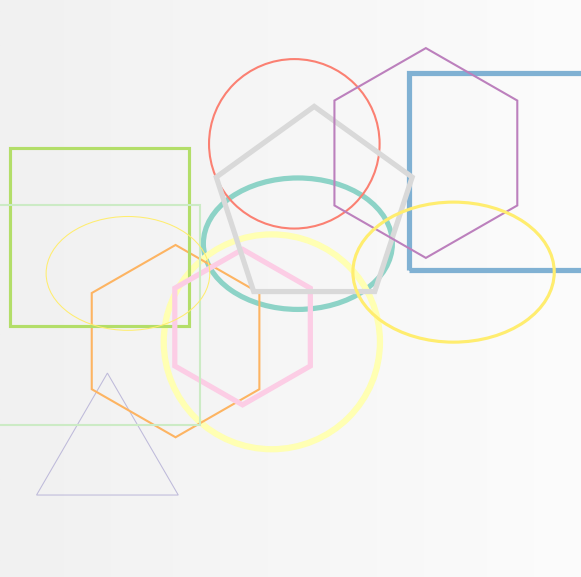[{"shape": "oval", "thickness": 2.5, "radius": 0.81, "center": [0.512, 0.577]}, {"shape": "circle", "thickness": 3, "radius": 0.93, "center": [0.468, 0.407]}, {"shape": "triangle", "thickness": 0.5, "radius": 0.7, "center": [0.185, 0.212]}, {"shape": "circle", "thickness": 1, "radius": 0.73, "center": [0.506, 0.75]}, {"shape": "square", "thickness": 2.5, "radius": 0.85, "center": [0.874, 0.702]}, {"shape": "hexagon", "thickness": 1, "radius": 0.83, "center": [0.302, 0.408]}, {"shape": "square", "thickness": 1.5, "radius": 0.77, "center": [0.172, 0.588]}, {"shape": "hexagon", "thickness": 2.5, "radius": 0.67, "center": [0.417, 0.433]}, {"shape": "pentagon", "thickness": 2.5, "radius": 0.89, "center": [0.541, 0.638]}, {"shape": "hexagon", "thickness": 1, "radius": 0.91, "center": [0.733, 0.734]}, {"shape": "square", "thickness": 1, "radius": 0.95, "center": [0.154, 0.454]}, {"shape": "oval", "thickness": 0.5, "radius": 0.7, "center": [0.22, 0.526]}, {"shape": "oval", "thickness": 1.5, "radius": 0.87, "center": [0.78, 0.528]}]